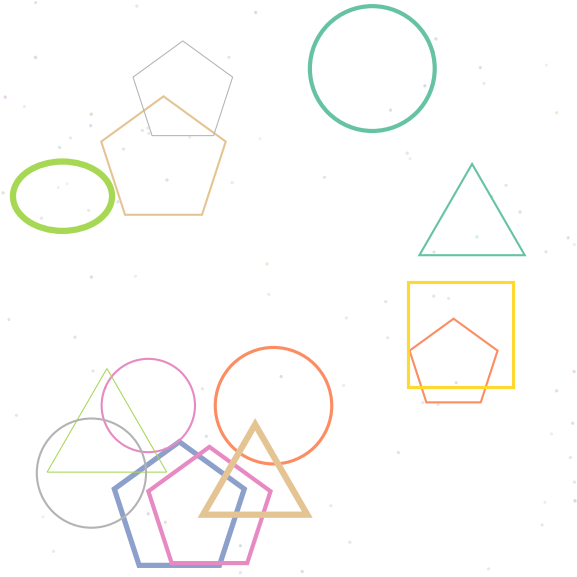[{"shape": "circle", "thickness": 2, "radius": 0.54, "center": [0.645, 0.88]}, {"shape": "triangle", "thickness": 1, "radius": 0.53, "center": [0.817, 0.61]}, {"shape": "pentagon", "thickness": 1, "radius": 0.4, "center": [0.785, 0.367]}, {"shape": "circle", "thickness": 1.5, "radius": 0.5, "center": [0.474, 0.297]}, {"shape": "pentagon", "thickness": 2.5, "radius": 0.59, "center": [0.31, 0.116]}, {"shape": "circle", "thickness": 1, "radius": 0.4, "center": [0.257, 0.297]}, {"shape": "pentagon", "thickness": 2, "radius": 0.56, "center": [0.363, 0.114]}, {"shape": "triangle", "thickness": 0.5, "radius": 0.6, "center": [0.185, 0.241]}, {"shape": "oval", "thickness": 3, "radius": 0.43, "center": [0.108, 0.659]}, {"shape": "square", "thickness": 1.5, "radius": 0.46, "center": [0.797, 0.42]}, {"shape": "pentagon", "thickness": 1, "radius": 0.57, "center": [0.283, 0.719]}, {"shape": "triangle", "thickness": 3, "radius": 0.52, "center": [0.442, 0.16]}, {"shape": "circle", "thickness": 1, "radius": 0.47, "center": [0.158, 0.18]}, {"shape": "pentagon", "thickness": 0.5, "radius": 0.45, "center": [0.317, 0.838]}]